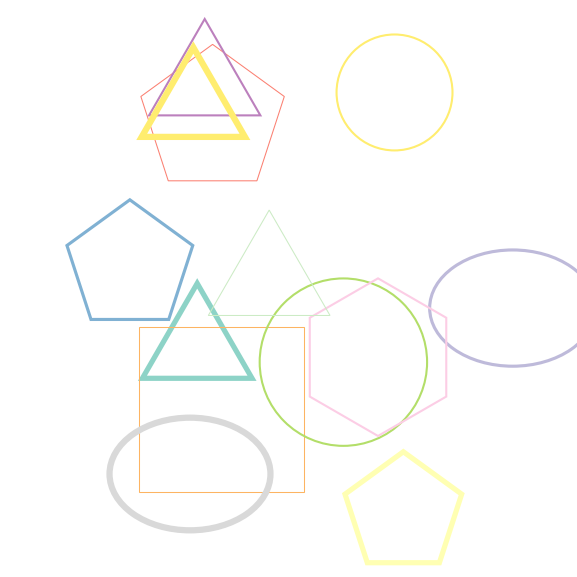[{"shape": "triangle", "thickness": 2.5, "radius": 0.55, "center": [0.341, 0.399]}, {"shape": "pentagon", "thickness": 2.5, "radius": 0.53, "center": [0.698, 0.111]}, {"shape": "oval", "thickness": 1.5, "radius": 0.72, "center": [0.888, 0.466]}, {"shape": "pentagon", "thickness": 0.5, "radius": 0.65, "center": [0.368, 0.792]}, {"shape": "pentagon", "thickness": 1.5, "radius": 0.57, "center": [0.225, 0.539]}, {"shape": "square", "thickness": 0.5, "radius": 0.71, "center": [0.383, 0.29]}, {"shape": "circle", "thickness": 1, "radius": 0.72, "center": [0.595, 0.372]}, {"shape": "hexagon", "thickness": 1, "radius": 0.68, "center": [0.655, 0.381]}, {"shape": "oval", "thickness": 3, "radius": 0.7, "center": [0.329, 0.178]}, {"shape": "triangle", "thickness": 1, "radius": 0.56, "center": [0.354, 0.855]}, {"shape": "triangle", "thickness": 0.5, "radius": 0.61, "center": [0.466, 0.514]}, {"shape": "triangle", "thickness": 3, "radius": 0.52, "center": [0.335, 0.814]}, {"shape": "circle", "thickness": 1, "radius": 0.5, "center": [0.683, 0.839]}]